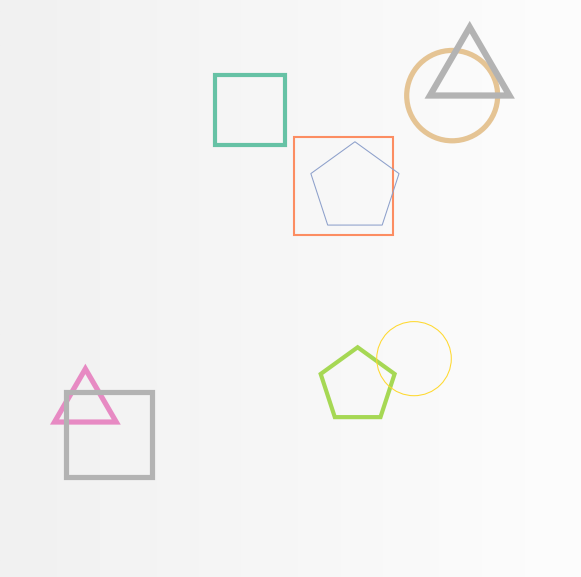[{"shape": "square", "thickness": 2, "radius": 0.3, "center": [0.43, 0.809]}, {"shape": "square", "thickness": 1, "radius": 0.43, "center": [0.591, 0.677]}, {"shape": "pentagon", "thickness": 0.5, "radius": 0.4, "center": [0.611, 0.674]}, {"shape": "triangle", "thickness": 2.5, "radius": 0.31, "center": [0.147, 0.299]}, {"shape": "pentagon", "thickness": 2, "radius": 0.33, "center": [0.615, 0.331]}, {"shape": "circle", "thickness": 0.5, "radius": 0.32, "center": [0.712, 0.378]}, {"shape": "circle", "thickness": 2.5, "radius": 0.39, "center": [0.778, 0.834]}, {"shape": "square", "thickness": 2.5, "radius": 0.37, "center": [0.188, 0.247]}, {"shape": "triangle", "thickness": 3, "radius": 0.39, "center": [0.808, 0.873]}]